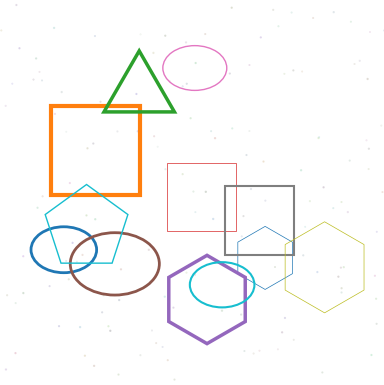[{"shape": "hexagon", "thickness": 0.5, "radius": 0.41, "center": [0.689, 0.33]}, {"shape": "oval", "thickness": 2, "radius": 0.43, "center": [0.166, 0.351]}, {"shape": "square", "thickness": 3, "radius": 0.58, "center": [0.248, 0.609]}, {"shape": "triangle", "thickness": 2.5, "radius": 0.53, "center": [0.362, 0.762]}, {"shape": "square", "thickness": 0.5, "radius": 0.44, "center": [0.524, 0.488]}, {"shape": "hexagon", "thickness": 2.5, "radius": 0.57, "center": [0.538, 0.222]}, {"shape": "oval", "thickness": 2, "radius": 0.58, "center": [0.298, 0.315]}, {"shape": "oval", "thickness": 1, "radius": 0.42, "center": [0.506, 0.823]}, {"shape": "square", "thickness": 1.5, "radius": 0.45, "center": [0.675, 0.427]}, {"shape": "hexagon", "thickness": 0.5, "radius": 0.59, "center": [0.843, 0.306]}, {"shape": "pentagon", "thickness": 1, "radius": 0.56, "center": [0.225, 0.408]}, {"shape": "oval", "thickness": 1.5, "radius": 0.42, "center": [0.577, 0.26]}]